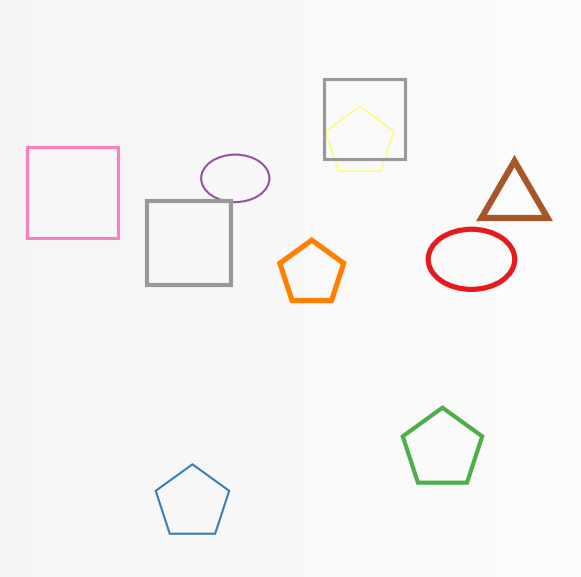[{"shape": "oval", "thickness": 2.5, "radius": 0.37, "center": [0.811, 0.55]}, {"shape": "pentagon", "thickness": 1, "radius": 0.33, "center": [0.331, 0.129]}, {"shape": "pentagon", "thickness": 2, "radius": 0.36, "center": [0.761, 0.221]}, {"shape": "oval", "thickness": 1, "radius": 0.29, "center": [0.405, 0.69]}, {"shape": "pentagon", "thickness": 2.5, "radius": 0.29, "center": [0.536, 0.525]}, {"shape": "pentagon", "thickness": 0.5, "radius": 0.31, "center": [0.619, 0.753]}, {"shape": "triangle", "thickness": 3, "radius": 0.33, "center": [0.885, 0.654]}, {"shape": "square", "thickness": 1.5, "radius": 0.39, "center": [0.125, 0.666]}, {"shape": "square", "thickness": 1.5, "radius": 0.35, "center": [0.627, 0.793]}, {"shape": "square", "thickness": 2, "radius": 0.36, "center": [0.326, 0.578]}]